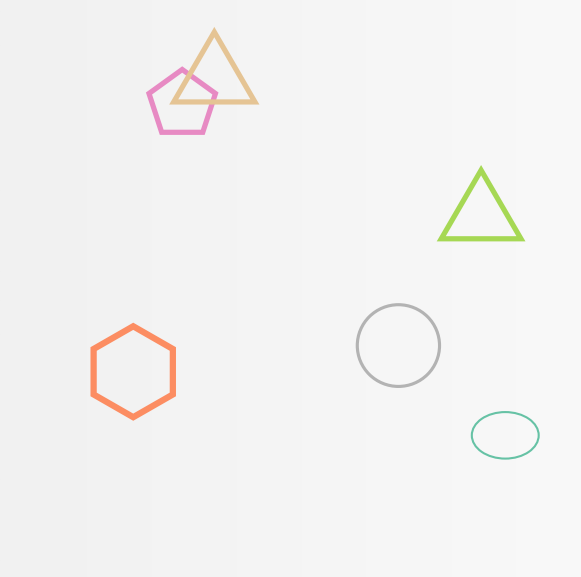[{"shape": "oval", "thickness": 1, "radius": 0.29, "center": [0.869, 0.245]}, {"shape": "hexagon", "thickness": 3, "radius": 0.39, "center": [0.229, 0.355]}, {"shape": "pentagon", "thickness": 2.5, "radius": 0.3, "center": [0.314, 0.819]}, {"shape": "triangle", "thickness": 2.5, "radius": 0.4, "center": [0.828, 0.625]}, {"shape": "triangle", "thickness": 2.5, "radius": 0.4, "center": [0.369, 0.863]}, {"shape": "circle", "thickness": 1.5, "radius": 0.35, "center": [0.685, 0.401]}]